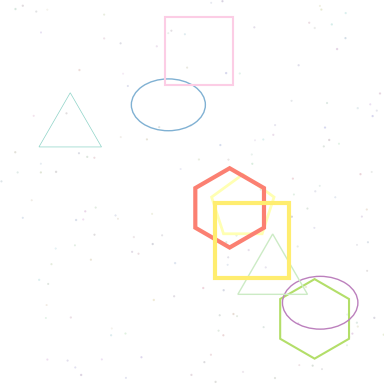[{"shape": "triangle", "thickness": 0.5, "radius": 0.47, "center": [0.182, 0.665]}, {"shape": "pentagon", "thickness": 2, "radius": 0.43, "center": [0.631, 0.462]}, {"shape": "hexagon", "thickness": 3, "radius": 0.51, "center": [0.596, 0.46]}, {"shape": "oval", "thickness": 1, "radius": 0.48, "center": [0.437, 0.728]}, {"shape": "hexagon", "thickness": 1.5, "radius": 0.52, "center": [0.817, 0.172]}, {"shape": "square", "thickness": 1.5, "radius": 0.44, "center": [0.517, 0.867]}, {"shape": "oval", "thickness": 1, "radius": 0.49, "center": [0.832, 0.214]}, {"shape": "triangle", "thickness": 1, "radius": 0.52, "center": [0.708, 0.288]}, {"shape": "square", "thickness": 3, "radius": 0.48, "center": [0.655, 0.375]}]